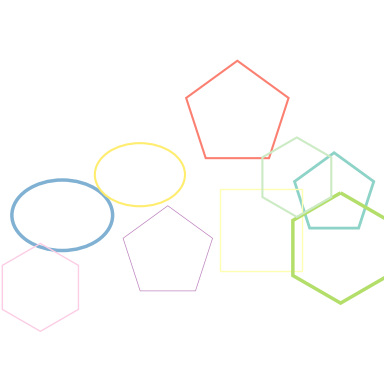[{"shape": "pentagon", "thickness": 2, "radius": 0.54, "center": [0.868, 0.495]}, {"shape": "square", "thickness": 1, "radius": 0.53, "center": [0.679, 0.402]}, {"shape": "pentagon", "thickness": 1.5, "radius": 0.7, "center": [0.617, 0.702]}, {"shape": "oval", "thickness": 2.5, "radius": 0.65, "center": [0.162, 0.441]}, {"shape": "hexagon", "thickness": 2.5, "radius": 0.72, "center": [0.885, 0.356]}, {"shape": "hexagon", "thickness": 1, "radius": 0.57, "center": [0.105, 0.254]}, {"shape": "pentagon", "thickness": 0.5, "radius": 0.61, "center": [0.436, 0.343]}, {"shape": "hexagon", "thickness": 1.5, "radius": 0.52, "center": [0.771, 0.54]}, {"shape": "oval", "thickness": 1.5, "radius": 0.59, "center": [0.363, 0.546]}]